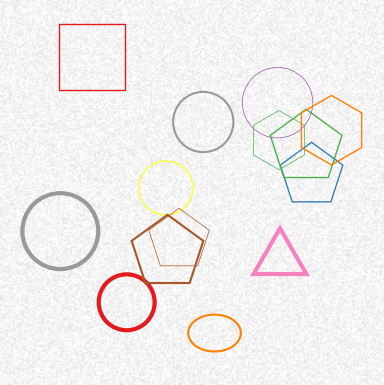[{"shape": "circle", "thickness": 3, "radius": 0.36, "center": [0.329, 0.215]}, {"shape": "square", "thickness": 1, "radius": 0.43, "center": [0.238, 0.852]}, {"shape": "pentagon", "thickness": 1, "radius": 0.43, "center": [0.809, 0.545]}, {"shape": "hexagon", "thickness": 0.5, "radius": 0.38, "center": [0.725, 0.636]}, {"shape": "pentagon", "thickness": 1, "radius": 0.49, "center": [0.795, 0.618]}, {"shape": "circle", "thickness": 0.5, "radius": 0.46, "center": [0.721, 0.733]}, {"shape": "oval", "thickness": 1.5, "radius": 0.34, "center": [0.557, 0.135]}, {"shape": "hexagon", "thickness": 1, "radius": 0.45, "center": [0.861, 0.662]}, {"shape": "circle", "thickness": 1, "radius": 0.35, "center": [0.431, 0.512]}, {"shape": "pentagon", "thickness": 0.5, "radius": 0.41, "center": [0.465, 0.376]}, {"shape": "pentagon", "thickness": 1.5, "radius": 0.49, "center": [0.435, 0.344]}, {"shape": "triangle", "thickness": 3, "radius": 0.4, "center": [0.727, 0.328]}, {"shape": "circle", "thickness": 1.5, "radius": 0.39, "center": [0.528, 0.683]}, {"shape": "circle", "thickness": 3, "radius": 0.49, "center": [0.157, 0.4]}]